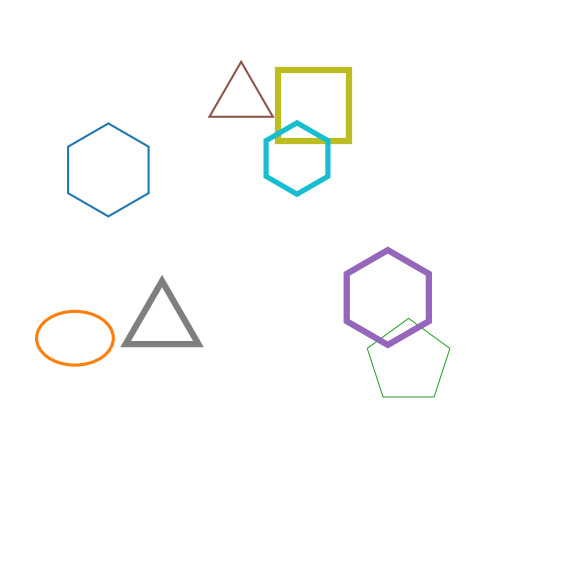[{"shape": "hexagon", "thickness": 1, "radius": 0.4, "center": [0.188, 0.705]}, {"shape": "oval", "thickness": 1.5, "radius": 0.33, "center": [0.13, 0.413]}, {"shape": "pentagon", "thickness": 0.5, "radius": 0.38, "center": [0.707, 0.373]}, {"shape": "hexagon", "thickness": 3, "radius": 0.41, "center": [0.672, 0.484]}, {"shape": "triangle", "thickness": 1, "radius": 0.32, "center": [0.418, 0.829]}, {"shape": "triangle", "thickness": 3, "radius": 0.36, "center": [0.281, 0.44]}, {"shape": "square", "thickness": 3, "radius": 0.31, "center": [0.543, 0.816]}, {"shape": "hexagon", "thickness": 2.5, "radius": 0.31, "center": [0.514, 0.725]}]